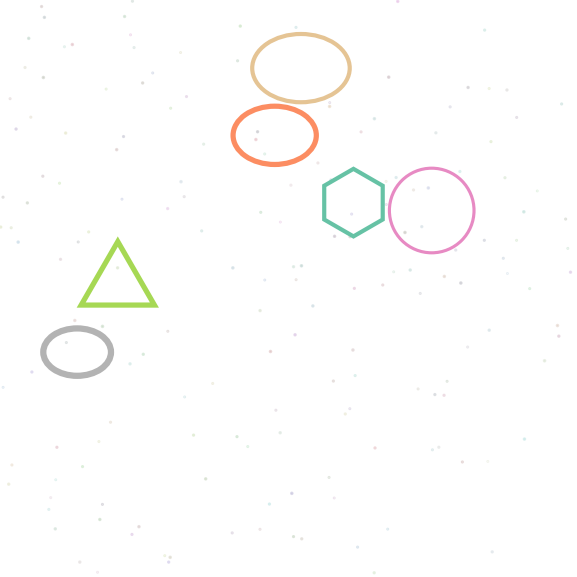[{"shape": "hexagon", "thickness": 2, "radius": 0.29, "center": [0.612, 0.648]}, {"shape": "oval", "thickness": 2.5, "radius": 0.36, "center": [0.476, 0.765]}, {"shape": "circle", "thickness": 1.5, "radius": 0.37, "center": [0.748, 0.635]}, {"shape": "triangle", "thickness": 2.5, "radius": 0.37, "center": [0.204, 0.507]}, {"shape": "oval", "thickness": 2, "radius": 0.42, "center": [0.521, 0.881]}, {"shape": "oval", "thickness": 3, "radius": 0.29, "center": [0.134, 0.389]}]